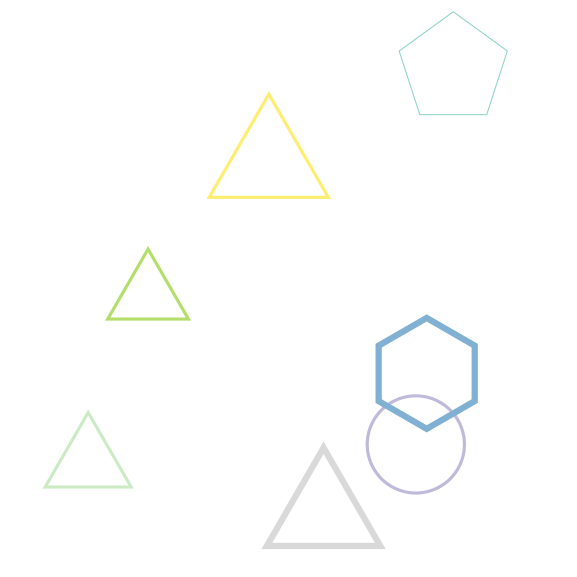[{"shape": "pentagon", "thickness": 0.5, "radius": 0.49, "center": [0.785, 0.88]}, {"shape": "circle", "thickness": 1.5, "radius": 0.42, "center": [0.72, 0.23]}, {"shape": "hexagon", "thickness": 3, "radius": 0.48, "center": [0.739, 0.353]}, {"shape": "triangle", "thickness": 1.5, "radius": 0.4, "center": [0.256, 0.487]}, {"shape": "triangle", "thickness": 3, "radius": 0.57, "center": [0.56, 0.11]}, {"shape": "triangle", "thickness": 1.5, "radius": 0.43, "center": [0.153, 0.199]}, {"shape": "triangle", "thickness": 1.5, "radius": 0.6, "center": [0.465, 0.717]}]